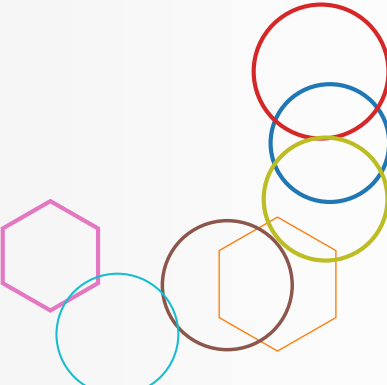[{"shape": "circle", "thickness": 3, "radius": 0.76, "center": [0.851, 0.628]}, {"shape": "hexagon", "thickness": 1, "radius": 0.87, "center": [0.716, 0.262]}, {"shape": "circle", "thickness": 3, "radius": 0.87, "center": [0.829, 0.814]}, {"shape": "circle", "thickness": 2.5, "radius": 0.84, "center": [0.587, 0.259]}, {"shape": "hexagon", "thickness": 3, "radius": 0.71, "center": [0.13, 0.336]}, {"shape": "circle", "thickness": 3, "radius": 0.8, "center": [0.84, 0.483]}, {"shape": "circle", "thickness": 1.5, "radius": 0.79, "center": [0.303, 0.132]}]